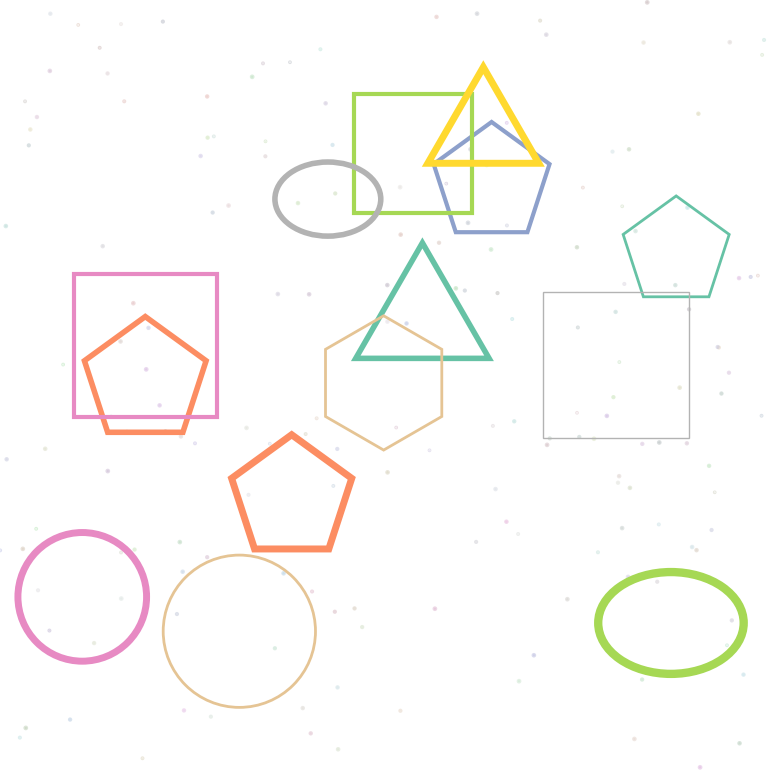[{"shape": "pentagon", "thickness": 1, "radius": 0.36, "center": [0.878, 0.673]}, {"shape": "triangle", "thickness": 2, "radius": 0.5, "center": [0.549, 0.585]}, {"shape": "pentagon", "thickness": 2.5, "radius": 0.41, "center": [0.379, 0.353]}, {"shape": "pentagon", "thickness": 2, "radius": 0.42, "center": [0.189, 0.506]}, {"shape": "pentagon", "thickness": 1.5, "radius": 0.4, "center": [0.638, 0.762]}, {"shape": "square", "thickness": 1.5, "radius": 0.46, "center": [0.189, 0.551]}, {"shape": "circle", "thickness": 2.5, "radius": 0.42, "center": [0.107, 0.225]}, {"shape": "oval", "thickness": 3, "radius": 0.47, "center": [0.871, 0.191]}, {"shape": "square", "thickness": 1.5, "radius": 0.38, "center": [0.536, 0.8]}, {"shape": "triangle", "thickness": 2.5, "radius": 0.42, "center": [0.628, 0.83]}, {"shape": "circle", "thickness": 1, "radius": 0.49, "center": [0.311, 0.18]}, {"shape": "hexagon", "thickness": 1, "radius": 0.44, "center": [0.498, 0.503]}, {"shape": "square", "thickness": 0.5, "radius": 0.47, "center": [0.8, 0.526]}, {"shape": "oval", "thickness": 2, "radius": 0.34, "center": [0.426, 0.741]}]